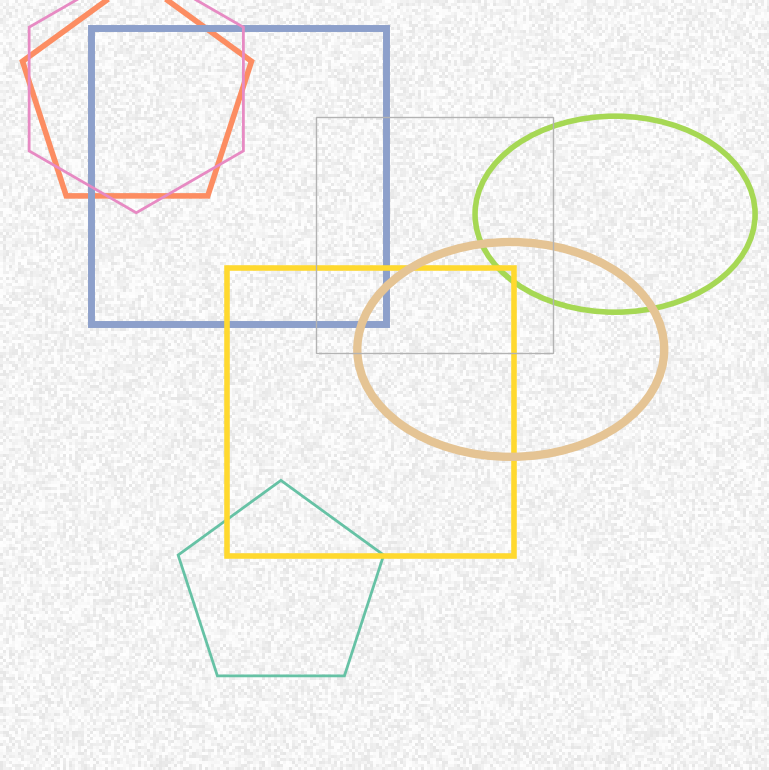[{"shape": "pentagon", "thickness": 1, "radius": 0.7, "center": [0.365, 0.236]}, {"shape": "pentagon", "thickness": 2, "radius": 0.78, "center": [0.178, 0.872]}, {"shape": "square", "thickness": 2.5, "radius": 0.96, "center": [0.309, 0.771]}, {"shape": "hexagon", "thickness": 1, "radius": 0.8, "center": [0.177, 0.884]}, {"shape": "oval", "thickness": 2, "radius": 0.91, "center": [0.799, 0.722]}, {"shape": "square", "thickness": 2, "radius": 0.93, "center": [0.481, 0.465]}, {"shape": "oval", "thickness": 3, "radius": 1.0, "center": [0.663, 0.546]}, {"shape": "square", "thickness": 0.5, "radius": 0.77, "center": [0.564, 0.695]}]